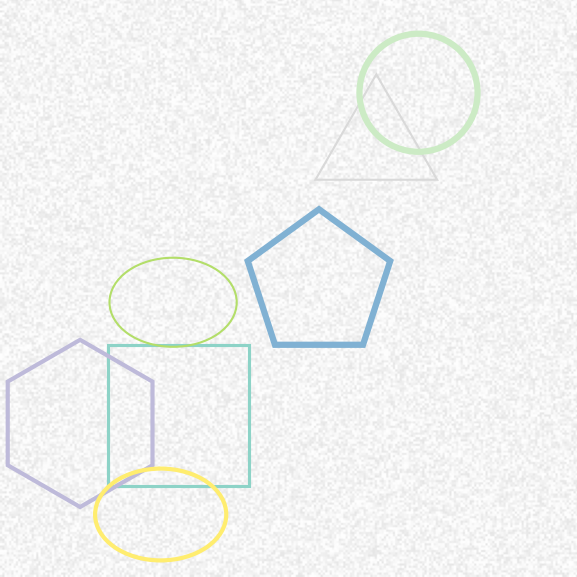[{"shape": "square", "thickness": 1.5, "radius": 0.61, "center": [0.309, 0.279]}, {"shape": "hexagon", "thickness": 2, "radius": 0.72, "center": [0.139, 0.266]}, {"shape": "pentagon", "thickness": 3, "radius": 0.65, "center": [0.552, 0.507]}, {"shape": "oval", "thickness": 1, "radius": 0.55, "center": [0.3, 0.476]}, {"shape": "triangle", "thickness": 1, "radius": 0.61, "center": [0.652, 0.749]}, {"shape": "circle", "thickness": 3, "radius": 0.51, "center": [0.725, 0.839]}, {"shape": "oval", "thickness": 2, "radius": 0.57, "center": [0.278, 0.108]}]